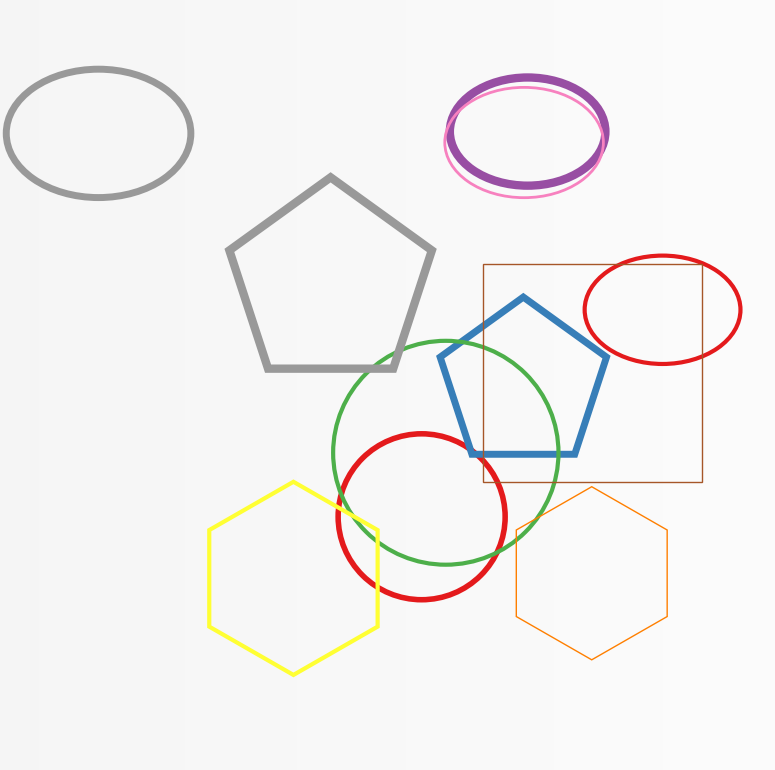[{"shape": "oval", "thickness": 1.5, "radius": 0.5, "center": [0.855, 0.598]}, {"shape": "circle", "thickness": 2, "radius": 0.54, "center": [0.544, 0.329]}, {"shape": "pentagon", "thickness": 2.5, "radius": 0.56, "center": [0.675, 0.501]}, {"shape": "circle", "thickness": 1.5, "radius": 0.73, "center": [0.575, 0.412]}, {"shape": "oval", "thickness": 3, "radius": 0.5, "center": [0.681, 0.829]}, {"shape": "hexagon", "thickness": 0.5, "radius": 0.56, "center": [0.764, 0.255]}, {"shape": "hexagon", "thickness": 1.5, "radius": 0.63, "center": [0.379, 0.249]}, {"shape": "square", "thickness": 0.5, "radius": 0.71, "center": [0.765, 0.515]}, {"shape": "oval", "thickness": 1, "radius": 0.51, "center": [0.676, 0.815]}, {"shape": "pentagon", "thickness": 3, "radius": 0.69, "center": [0.427, 0.632]}, {"shape": "oval", "thickness": 2.5, "radius": 0.6, "center": [0.127, 0.827]}]